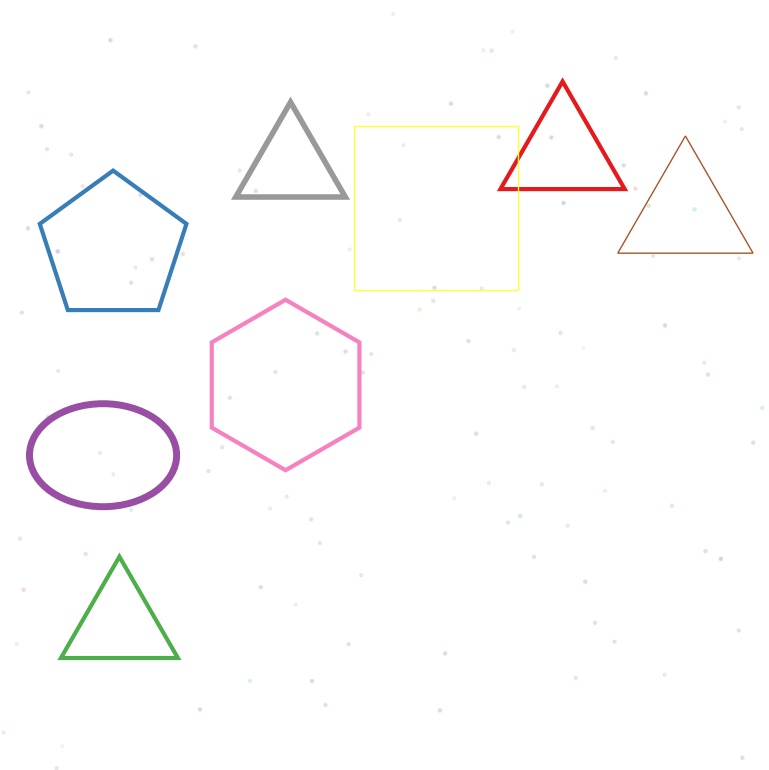[{"shape": "triangle", "thickness": 1.5, "radius": 0.47, "center": [0.731, 0.801]}, {"shape": "pentagon", "thickness": 1.5, "radius": 0.5, "center": [0.147, 0.678]}, {"shape": "triangle", "thickness": 1.5, "radius": 0.44, "center": [0.155, 0.189]}, {"shape": "oval", "thickness": 2.5, "radius": 0.48, "center": [0.134, 0.409]}, {"shape": "square", "thickness": 0.5, "radius": 0.53, "center": [0.566, 0.73]}, {"shape": "triangle", "thickness": 0.5, "radius": 0.51, "center": [0.89, 0.722]}, {"shape": "hexagon", "thickness": 1.5, "radius": 0.55, "center": [0.371, 0.5]}, {"shape": "triangle", "thickness": 2, "radius": 0.41, "center": [0.377, 0.785]}]